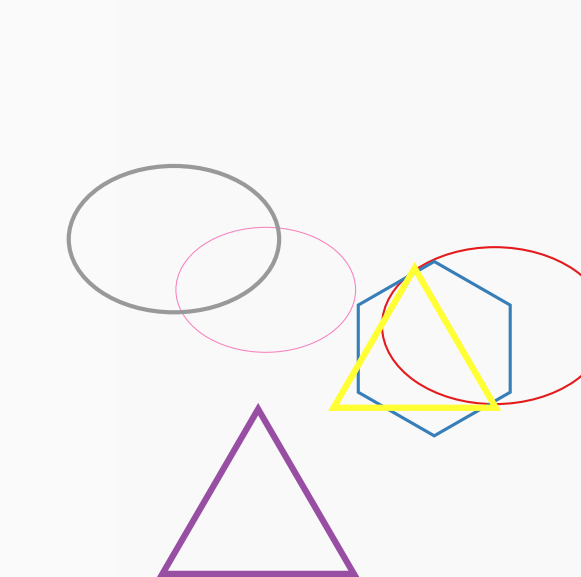[{"shape": "oval", "thickness": 1, "radius": 0.97, "center": [0.851, 0.435]}, {"shape": "hexagon", "thickness": 1.5, "radius": 0.75, "center": [0.747, 0.395]}, {"shape": "triangle", "thickness": 3, "radius": 0.95, "center": [0.444, 0.101]}, {"shape": "triangle", "thickness": 3, "radius": 0.81, "center": [0.713, 0.374]}, {"shape": "oval", "thickness": 0.5, "radius": 0.77, "center": [0.457, 0.497]}, {"shape": "oval", "thickness": 2, "radius": 0.91, "center": [0.299, 0.585]}]